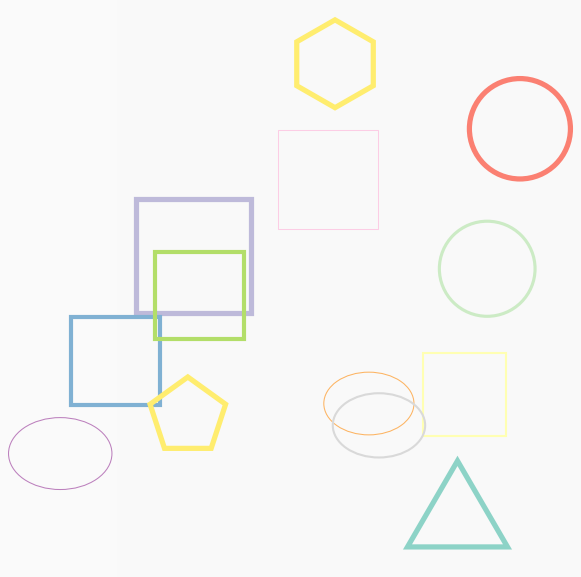[{"shape": "triangle", "thickness": 2.5, "radius": 0.5, "center": [0.787, 0.102]}, {"shape": "square", "thickness": 1, "radius": 0.36, "center": [0.799, 0.316]}, {"shape": "square", "thickness": 2.5, "radius": 0.49, "center": [0.333, 0.556]}, {"shape": "circle", "thickness": 2.5, "radius": 0.43, "center": [0.894, 0.776]}, {"shape": "square", "thickness": 2, "radius": 0.38, "center": [0.199, 0.374]}, {"shape": "oval", "thickness": 0.5, "radius": 0.39, "center": [0.635, 0.3]}, {"shape": "square", "thickness": 2, "radius": 0.38, "center": [0.343, 0.487]}, {"shape": "square", "thickness": 0.5, "radius": 0.43, "center": [0.565, 0.688]}, {"shape": "oval", "thickness": 1, "radius": 0.4, "center": [0.652, 0.263]}, {"shape": "oval", "thickness": 0.5, "radius": 0.44, "center": [0.104, 0.214]}, {"shape": "circle", "thickness": 1.5, "radius": 0.41, "center": [0.838, 0.534]}, {"shape": "pentagon", "thickness": 2.5, "radius": 0.34, "center": [0.323, 0.278]}, {"shape": "hexagon", "thickness": 2.5, "radius": 0.38, "center": [0.576, 0.889]}]